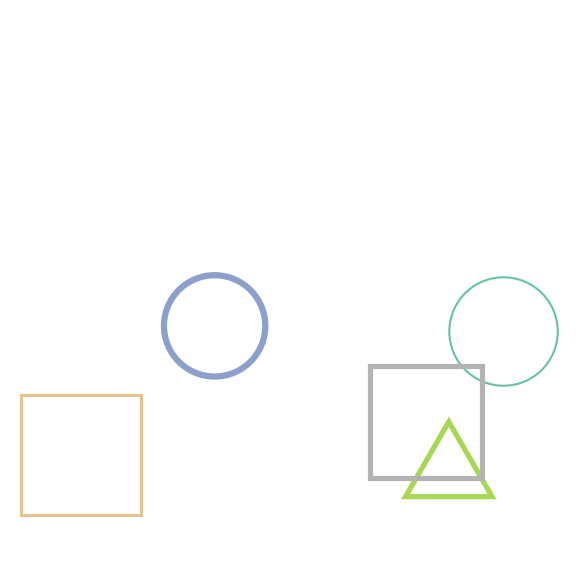[{"shape": "circle", "thickness": 1, "radius": 0.47, "center": [0.872, 0.425]}, {"shape": "circle", "thickness": 3, "radius": 0.44, "center": [0.372, 0.435]}, {"shape": "triangle", "thickness": 2.5, "radius": 0.43, "center": [0.777, 0.182]}, {"shape": "square", "thickness": 1.5, "radius": 0.52, "center": [0.141, 0.212]}, {"shape": "square", "thickness": 2.5, "radius": 0.49, "center": [0.738, 0.268]}]